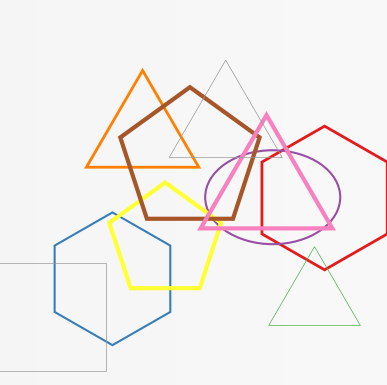[{"shape": "hexagon", "thickness": 2, "radius": 0.93, "center": [0.838, 0.486]}, {"shape": "hexagon", "thickness": 1.5, "radius": 0.86, "center": [0.29, 0.276]}, {"shape": "triangle", "thickness": 0.5, "radius": 0.68, "center": [0.812, 0.223]}, {"shape": "oval", "thickness": 1.5, "radius": 0.87, "center": [0.704, 0.488]}, {"shape": "triangle", "thickness": 2, "radius": 0.84, "center": [0.368, 0.649]}, {"shape": "pentagon", "thickness": 3, "radius": 0.76, "center": [0.426, 0.374]}, {"shape": "pentagon", "thickness": 3, "radius": 0.94, "center": [0.49, 0.585]}, {"shape": "triangle", "thickness": 3, "radius": 0.98, "center": [0.688, 0.505]}, {"shape": "square", "thickness": 0.5, "radius": 0.7, "center": [0.133, 0.177]}, {"shape": "triangle", "thickness": 0.5, "radius": 0.84, "center": [0.582, 0.675]}]